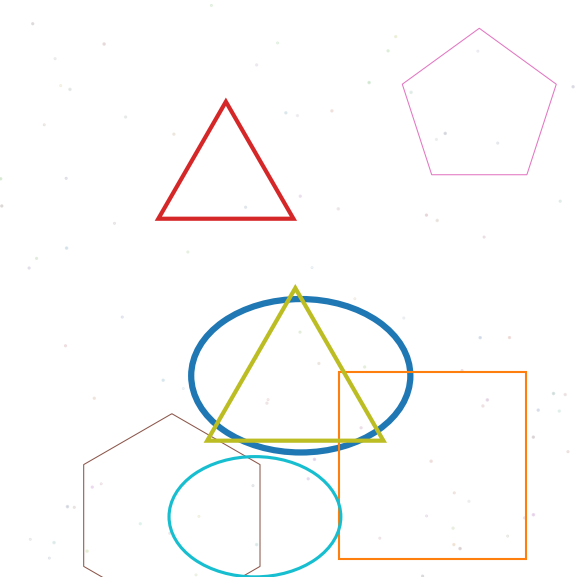[{"shape": "oval", "thickness": 3, "radius": 0.95, "center": [0.521, 0.348]}, {"shape": "square", "thickness": 1, "radius": 0.81, "center": [0.749, 0.193]}, {"shape": "triangle", "thickness": 2, "radius": 0.68, "center": [0.391, 0.688]}, {"shape": "hexagon", "thickness": 0.5, "radius": 0.88, "center": [0.298, 0.107]}, {"shape": "pentagon", "thickness": 0.5, "radius": 0.7, "center": [0.83, 0.81]}, {"shape": "triangle", "thickness": 2, "radius": 0.88, "center": [0.511, 0.324]}, {"shape": "oval", "thickness": 1.5, "radius": 0.74, "center": [0.441, 0.104]}]